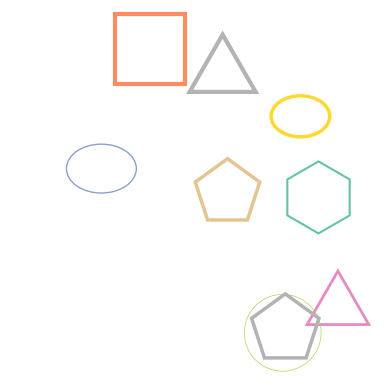[{"shape": "hexagon", "thickness": 1.5, "radius": 0.47, "center": [0.827, 0.487]}, {"shape": "square", "thickness": 3, "radius": 0.45, "center": [0.39, 0.873]}, {"shape": "oval", "thickness": 1, "radius": 0.45, "center": [0.263, 0.562]}, {"shape": "triangle", "thickness": 2, "radius": 0.46, "center": [0.878, 0.203]}, {"shape": "circle", "thickness": 0.5, "radius": 0.5, "center": [0.734, 0.136]}, {"shape": "oval", "thickness": 2.5, "radius": 0.38, "center": [0.78, 0.698]}, {"shape": "pentagon", "thickness": 2.5, "radius": 0.44, "center": [0.591, 0.5]}, {"shape": "triangle", "thickness": 3, "radius": 0.5, "center": [0.578, 0.811]}, {"shape": "pentagon", "thickness": 2.5, "radius": 0.46, "center": [0.741, 0.145]}]